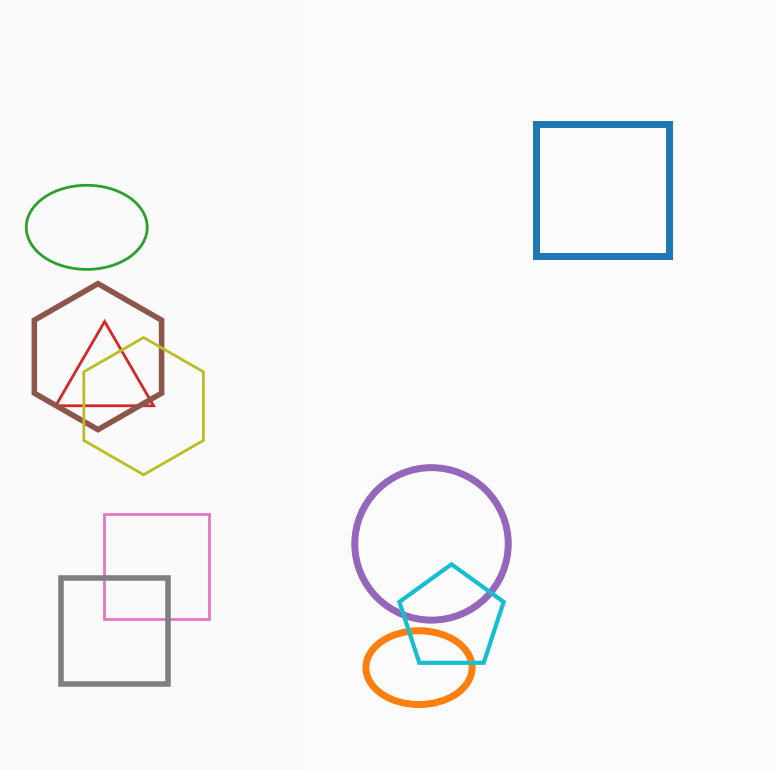[{"shape": "square", "thickness": 2.5, "radius": 0.43, "center": [0.778, 0.753]}, {"shape": "oval", "thickness": 2.5, "radius": 0.34, "center": [0.541, 0.133]}, {"shape": "oval", "thickness": 1, "radius": 0.39, "center": [0.112, 0.705]}, {"shape": "triangle", "thickness": 1, "radius": 0.36, "center": [0.135, 0.51]}, {"shape": "circle", "thickness": 2.5, "radius": 0.5, "center": [0.557, 0.294]}, {"shape": "hexagon", "thickness": 2, "radius": 0.47, "center": [0.126, 0.537]}, {"shape": "square", "thickness": 1, "radius": 0.34, "center": [0.201, 0.264]}, {"shape": "square", "thickness": 2, "radius": 0.35, "center": [0.148, 0.18]}, {"shape": "hexagon", "thickness": 1, "radius": 0.45, "center": [0.185, 0.473]}, {"shape": "pentagon", "thickness": 1.5, "radius": 0.35, "center": [0.583, 0.196]}]